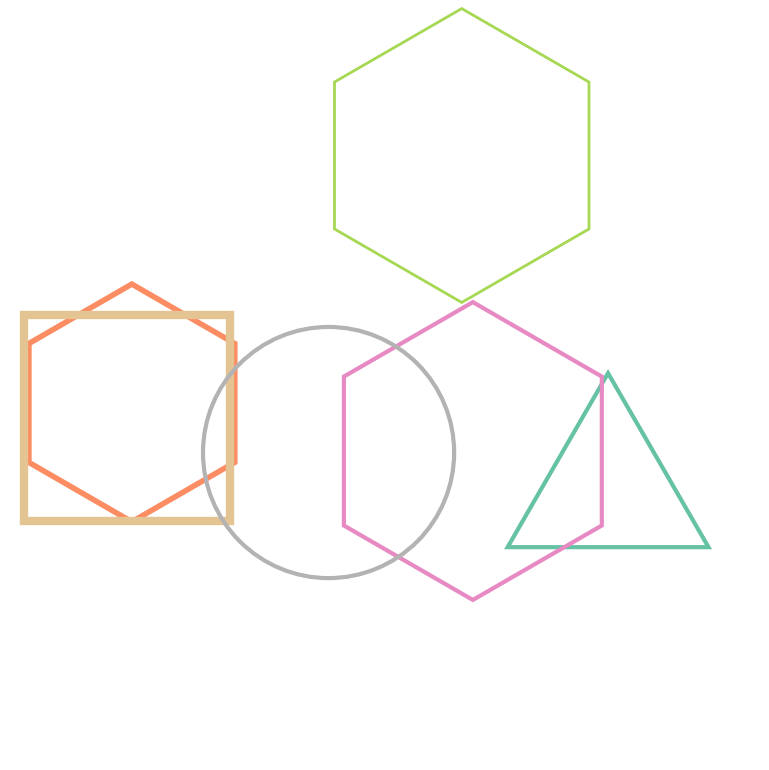[{"shape": "triangle", "thickness": 1.5, "radius": 0.75, "center": [0.79, 0.365]}, {"shape": "hexagon", "thickness": 2, "radius": 0.77, "center": [0.171, 0.477]}, {"shape": "hexagon", "thickness": 1.5, "radius": 0.97, "center": [0.614, 0.414]}, {"shape": "hexagon", "thickness": 1, "radius": 0.95, "center": [0.6, 0.798]}, {"shape": "square", "thickness": 3, "radius": 0.67, "center": [0.165, 0.457]}, {"shape": "circle", "thickness": 1.5, "radius": 0.82, "center": [0.427, 0.412]}]